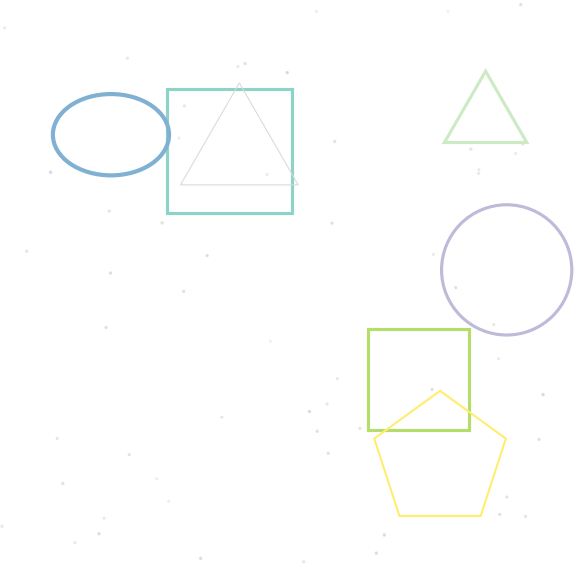[{"shape": "square", "thickness": 1.5, "radius": 0.54, "center": [0.397, 0.737]}, {"shape": "circle", "thickness": 1.5, "radius": 0.56, "center": [0.877, 0.532]}, {"shape": "oval", "thickness": 2, "radius": 0.5, "center": [0.192, 0.766]}, {"shape": "square", "thickness": 1.5, "radius": 0.44, "center": [0.725, 0.342]}, {"shape": "triangle", "thickness": 0.5, "radius": 0.59, "center": [0.414, 0.738]}, {"shape": "triangle", "thickness": 1.5, "radius": 0.41, "center": [0.841, 0.794]}, {"shape": "pentagon", "thickness": 1, "radius": 0.6, "center": [0.762, 0.203]}]